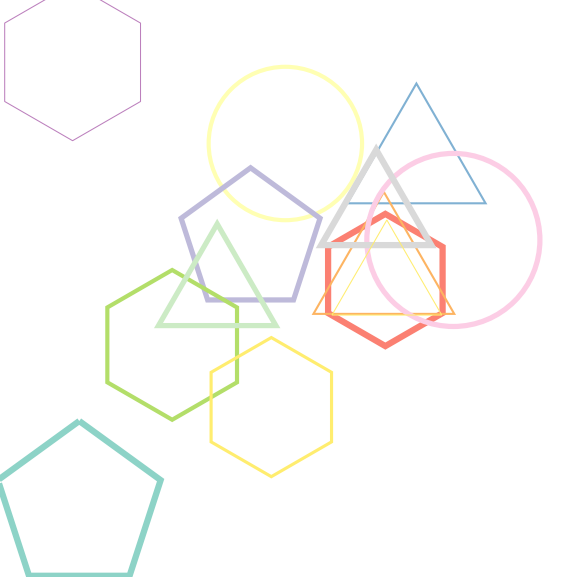[{"shape": "pentagon", "thickness": 3, "radius": 0.74, "center": [0.137, 0.122]}, {"shape": "circle", "thickness": 2, "radius": 0.66, "center": [0.494, 0.751]}, {"shape": "pentagon", "thickness": 2.5, "radius": 0.63, "center": [0.434, 0.582]}, {"shape": "hexagon", "thickness": 3, "radius": 0.57, "center": [0.667, 0.514]}, {"shape": "triangle", "thickness": 1, "radius": 0.69, "center": [0.721, 0.716]}, {"shape": "triangle", "thickness": 1, "radius": 0.7, "center": [0.665, 0.526]}, {"shape": "hexagon", "thickness": 2, "radius": 0.65, "center": [0.298, 0.402]}, {"shape": "circle", "thickness": 2.5, "radius": 0.75, "center": [0.785, 0.584]}, {"shape": "triangle", "thickness": 3, "radius": 0.55, "center": [0.651, 0.63]}, {"shape": "hexagon", "thickness": 0.5, "radius": 0.68, "center": [0.126, 0.891]}, {"shape": "triangle", "thickness": 2.5, "radius": 0.59, "center": [0.376, 0.494]}, {"shape": "triangle", "thickness": 0.5, "radius": 0.55, "center": [0.67, 0.508]}, {"shape": "hexagon", "thickness": 1.5, "radius": 0.6, "center": [0.47, 0.294]}]